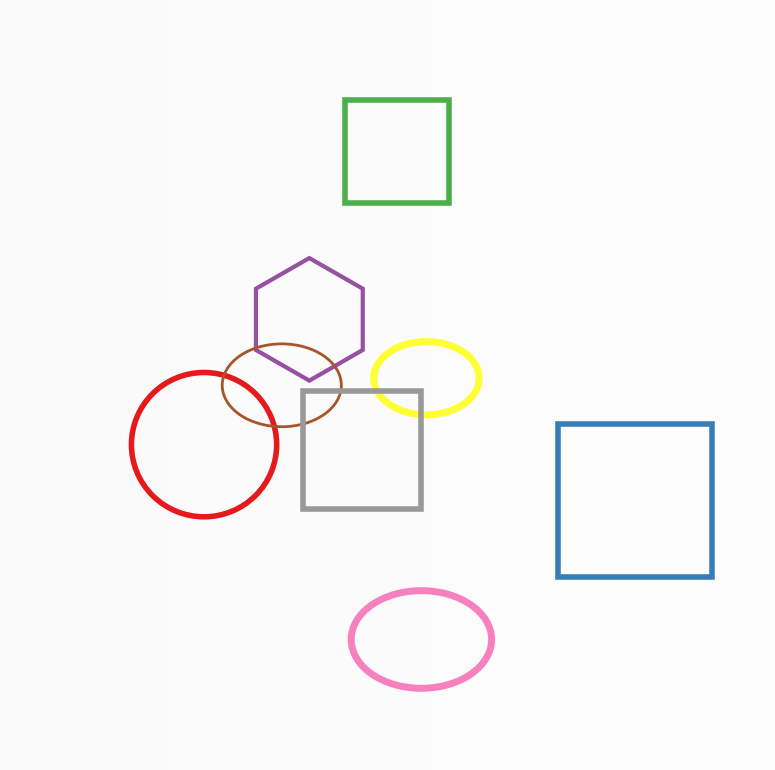[{"shape": "circle", "thickness": 2, "radius": 0.47, "center": [0.263, 0.423]}, {"shape": "square", "thickness": 2, "radius": 0.5, "center": [0.82, 0.351]}, {"shape": "square", "thickness": 2, "radius": 0.33, "center": [0.512, 0.803]}, {"shape": "hexagon", "thickness": 1.5, "radius": 0.4, "center": [0.399, 0.585]}, {"shape": "oval", "thickness": 2.5, "radius": 0.34, "center": [0.55, 0.509]}, {"shape": "oval", "thickness": 1, "radius": 0.38, "center": [0.364, 0.5]}, {"shape": "oval", "thickness": 2.5, "radius": 0.45, "center": [0.544, 0.17]}, {"shape": "square", "thickness": 2, "radius": 0.38, "center": [0.467, 0.416]}]